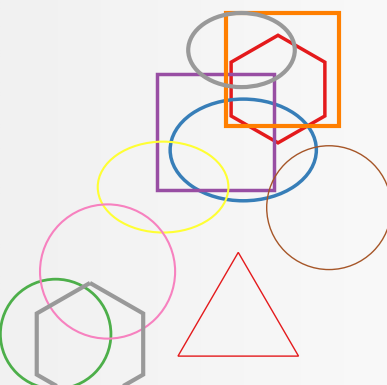[{"shape": "hexagon", "thickness": 2.5, "radius": 0.7, "center": [0.717, 0.769]}, {"shape": "triangle", "thickness": 1, "radius": 0.9, "center": [0.615, 0.165]}, {"shape": "oval", "thickness": 2.5, "radius": 0.94, "center": [0.628, 0.611]}, {"shape": "circle", "thickness": 2, "radius": 0.71, "center": [0.144, 0.132]}, {"shape": "square", "thickness": 2.5, "radius": 0.75, "center": [0.555, 0.658]}, {"shape": "square", "thickness": 3, "radius": 0.73, "center": [0.729, 0.82]}, {"shape": "oval", "thickness": 1.5, "radius": 0.84, "center": [0.421, 0.514]}, {"shape": "circle", "thickness": 1, "radius": 0.8, "center": [0.849, 0.461]}, {"shape": "circle", "thickness": 1.5, "radius": 0.87, "center": [0.278, 0.295]}, {"shape": "oval", "thickness": 3, "radius": 0.69, "center": [0.623, 0.87]}, {"shape": "hexagon", "thickness": 3, "radius": 0.79, "center": [0.232, 0.106]}]